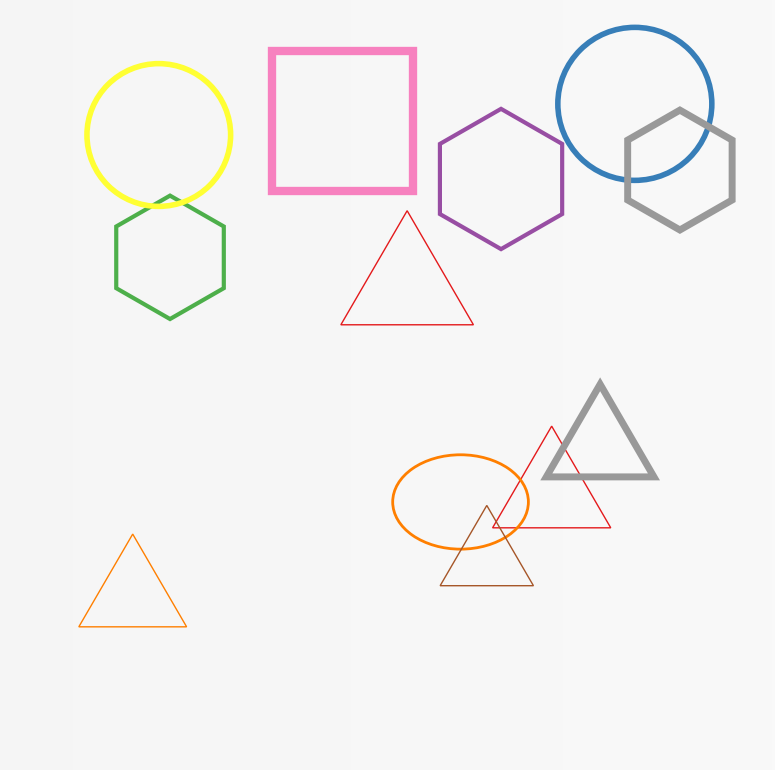[{"shape": "triangle", "thickness": 0.5, "radius": 0.44, "center": [0.712, 0.359]}, {"shape": "triangle", "thickness": 0.5, "radius": 0.49, "center": [0.525, 0.628]}, {"shape": "circle", "thickness": 2, "radius": 0.5, "center": [0.819, 0.865]}, {"shape": "hexagon", "thickness": 1.5, "radius": 0.4, "center": [0.219, 0.666]}, {"shape": "hexagon", "thickness": 1.5, "radius": 0.46, "center": [0.647, 0.768]}, {"shape": "oval", "thickness": 1, "radius": 0.44, "center": [0.594, 0.348]}, {"shape": "triangle", "thickness": 0.5, "radius": 0.4, "center": [0.171, 0.226]}, {"shape": "circle", "thickness": 2, "radius": 0.46, "center": [0.205, 0.825]}, {"shape": "triangle", "thickness": 0.5, "radius": 0.35, "center": [0.628, 0.274]}, {"shape": "square", "thickness": 3, "radius": 0.45, "center": [0.442, 0.843]}, {"shape": "hexagon", "thickness": 2.5, "radius": 0.39, "center": [0.877, 0.779]}, {"shape": "triangle", "thickness": 2.5, "radius": 0.4, "center": [0.774, 0.421]}]